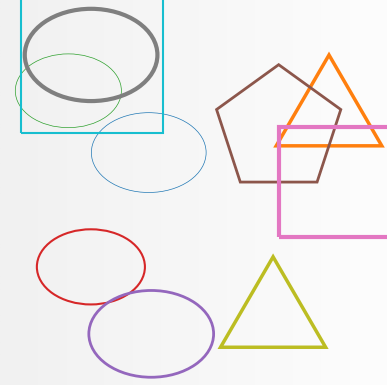[{"shape": "oval", "thickness": 0.5, "radius": 0.74, "center": [0.384, 0.604]}, {"shape": "triangle", "thickness": 2.5, "radius": 0.79, "center": [0.849, 0.7]}, {"shape": "oval", "thickness": 0.5, "radius": 0.68, "center": [0.176, 0.764]}, {"shape": "oval", "thickness": 1.5, "radius": 0.7, "center": [0.235, 0.307]}, {"shape": "oval", "thickness": 2, "radius": 0.81, "center": [0.39, 0.133]}, {"shape": "pentagon", "thickness": 2, "radius": 0.84, "center": [0.719, 0.663]}, {"shape": "square", "thickness": 3, "radius": 0.71, "center": [0.864, 0.526]}, {"shape": "oval", "thickness": 3, "radius": 0.86, "center": [0.235, 0.857]}, {"shape": "triangle", "thickness": 2.5, "radius": 0.78, "center": [0.705, 0.176]}, {"shape": "square", "thickness": 1.5, "radius": 0.91, "center": [0.237, 0.837]}]